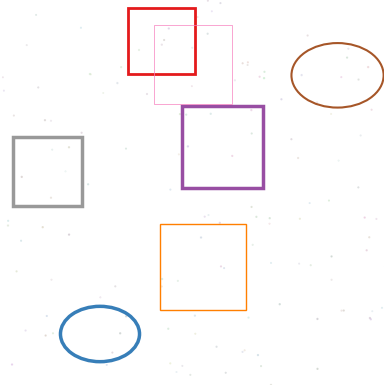[{"shape": "square", "thickness": 2, "radius": 0.43, "center": [0.419, 0.893]}, {"shape": "oval", "thickness": 2.5, "radius": 0.51, "center": [0.26, 0.132]}, {"shape": "square", "thickness": 2.5, "radius": 0.53, "center": [0.578, 0.619]}, {"shape": "square", "thickness": 1, "radius": 0.56, "center": [0.528, 0.307]}, {"shape": "oval", "thickness": 1.5, "radius": 0.6, "center": [0.877, 0.804]}, {"shape": "square", "thickness": 0.5, "radius": 0.51, "center": [0.501, 0.833]}, {"shape": "square", "thickness": 2.5, "radius": 0.45, "center": [0.123, 0.556]}]